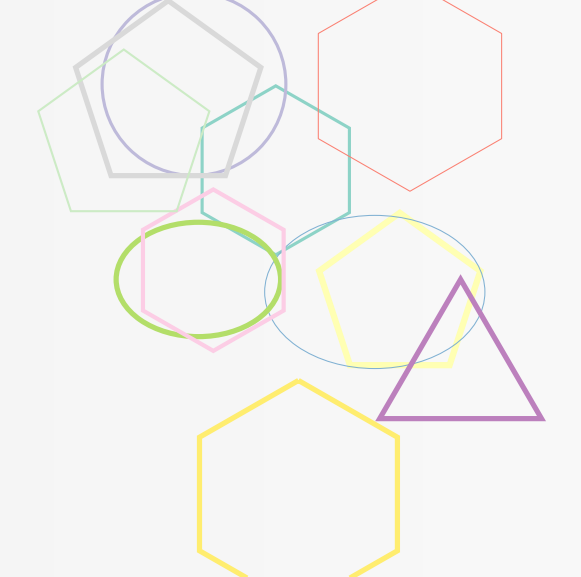[{"shape": "hexagon", "thickness": 1.5, "radius": 0.73, "center": [0.474, 0.704]}, {"shape": "pentagon", "thickness": 3, "radius": 0.73, "center": [0.688, 0.485]}, {"shape": "circle", "thickness": 1.5, "radius": 0.79, "center": [0.334, 0.853]}, {"shape": "hexagon", "thickness": 0.5, "radius": 0.91, "center": [0.705, 0.85]}, {"shape": "oval", "thickness": 0.5, "radius": 0.95, "center": [0.645, 0.494]}, {"shape": "oval", "thickness": 2.5, "radius": 0.71, "center": [0.341, 0.515]}, {"shape": "hexagon", "thickness": 2, "radius": 0.7, "center": [0.367, 0.531]}, {"shape": "pentagon", "thickness": 2.5, "radius": 0.84, "center": [0.289, 0.831]}, {"shape": "triangle", "thickness": 2.5, "radius": 0.8, "center": [0.792, 0.355]}, {"shape": "pentagon", "thickness": 1, "radius": 0.77, "center": [0.213, 0.759]}, {"shape": "hexagon", "thickness": 2.5, "radius": 0.98, "center": [0.513, 0.144]}]